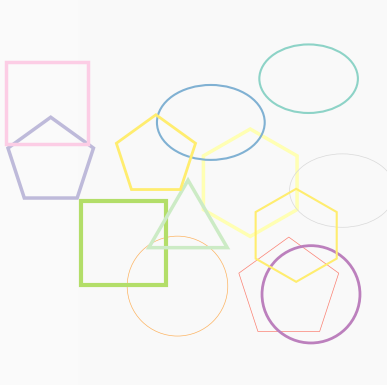[{"shape": "oval", "thickness": 1.5, "radius": 0.64, "center": [0.796, 0.796]}, {"shape": "hexagon", "thickness": 2.5, "radius": 0.7, "center": [0.646, 0.525]}, {"shape": "pentagon", "thickness": 2.5, "radius": 0.58, "center": [0.131, 0.58]}, {"shape": "pentagon", "thickness": 0.5, "radius": 0.68, "center": [0.745, 0.249]}, {"shape": "oval", "thickness": 1.5, "radius": 0.7, "center": [0.544, 0.682]}, {"shape": "circle", "thickness": 0.5, "radius": 0.65, "center": [0.458, 0.257]}, {"shape": "square", "thickness": 3, "radius": 0.55, "center": [0.318, 0.369]}, {"shape": "square", "thickness": 2.5, "radius": 0.53, "center": [0.121, 0.732]}, {"shape": "oval", "thickness": 0.5, "radius": 0.68, "center": [0.883, 0.505]}, {"shape": "circle", "thickness": 2, "radius": 0.63, "center": [0.803, 0.236]}, {"shape": "triangle", "thickness": 2.5, "radius": 0.58, "center": [0.485, 0.415]}, {"shape": "pentagon", "thickness": 2, "radius": 0.54, "center": [0.402, 0.595]}, {"shape": "hexagon", "thickness": 1.5, "radius": 0.6, "center": [0.764, 0.389]}]